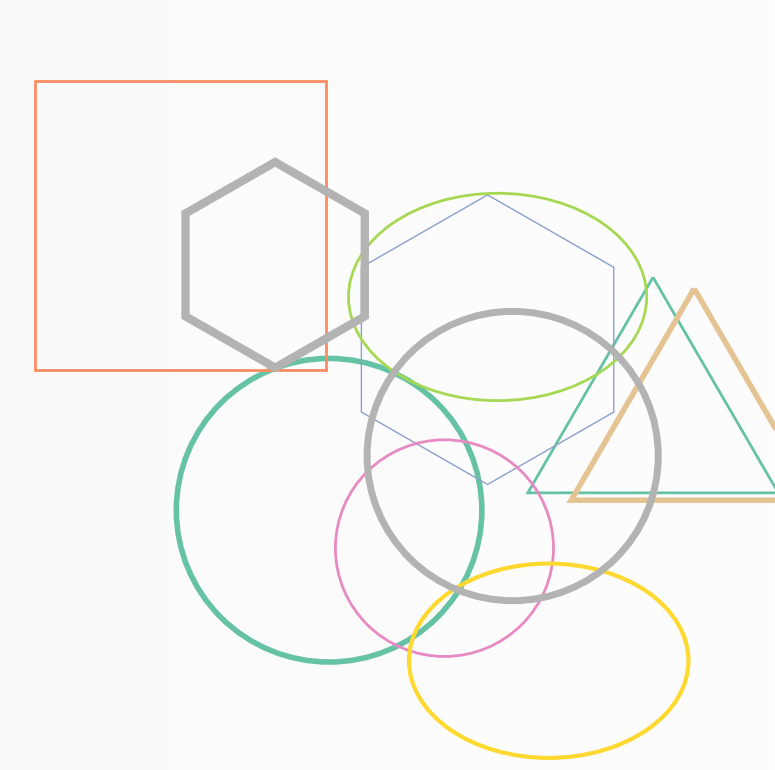[{"shape": "triangle", "thickness": 1, "radius": 0.93, "center": [0.843, 0.453]}, {"shape": "circle", "thickness": 2, "radius": 0.99, "center": [0.425, 0.337]}, {"shape": "square", "thickness": 1, "radius": 0.94, "center": [0.233, 0.707]}, {"shape": "hexagon", "thickness": 0.5, "radius": 0.94, "center": [0.629, 0.559]}, {"shape": "circle", "thickness": 1, "radius": 0.7, "center": [0.573, 0.288]}, {"shape": "oval", "thickness": 1, "radius": 0.96, "center": [0.642, 0.614]}, {"shape": "oval", "thickness": 1.5, "radius": 0.9, "center": [0.708, 0.142]}, {"shape": "triangle", "thickness": 2, "radius": 0.92, "center": [0.896, 0.442]}, {"shape": "circle", "thickness": 2.5, "radius": 0.94, "center": [0.662, 0.408]}, {"shape": "hexagon", "thickness": 3, "radius": 0.67, "center": [0.355, 0.656]}]